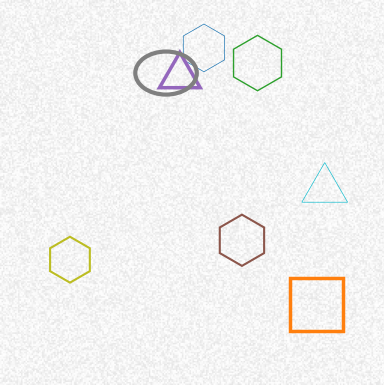[{"shape": "hexagon", "thickness": 0.5, "radius": 0.31, "center": [0.53, 0.876]}, {"shape": "square", "thickness": 2.5, "radius": 0.34, "center": [0.822, 0.209]}, {"shape": "hexagon", "thickness": 1, "radius": 0.36, "center": [0.669, 0.836]}, {"shape": "triangle", "thickness": 2.5, "radius": 0.31, "center": [0.467, 0.803]}, {"shape": "hexagon", "thickness": 1.5, "radius": 0.33, "center": [0.628, 0.376]}, {"shape": "oval", "thickness": 3, "radius": 0.4, "center": [0.431, 0.81]}, {"shape": "hexagon", "thickness": 1.5, "radius": 0.3, "center": [0.182, 0.325]}, {"shape": "triangle", "thickness": 0.5, "radius": 0.34, "center": [0.843, 0.509]}]